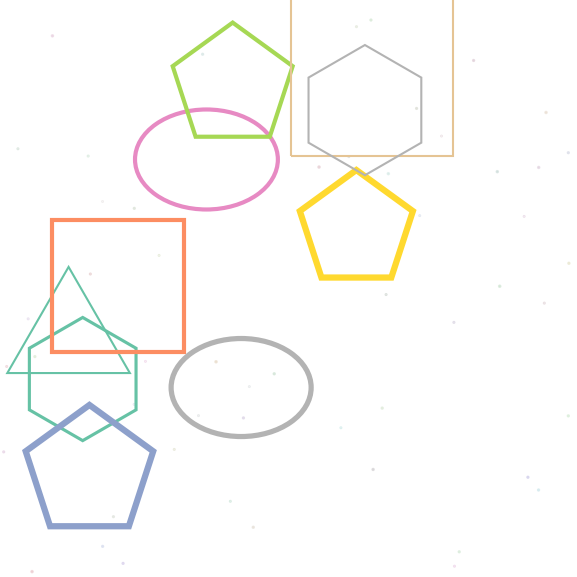[{"shape": "triangle", "thickness": 1, "radius": 0.61, "center": [0.119, 0.414]}, {"shape": "hexagon", "thickness": 1.5, "radius": 0.53, "center": [0.143, 0.343]}, {"shape": "square", "thickness": 2, "radius": 0.57, "center": [0.204, 0.503]}, {"shape": "pentagon", "thickness": 3, "radius": 0.58, "center": [0.155, 0.182]}, {"shape": "oval", "thickness": 2, "radius": 0.62, "center": [0.357, 0.723]}, {"shape": "pentagon", "thickness": 2, "radius": 0.55, "center": [0.403, 0.851]}, {"shape": "pentagon", "thickness": 3, "radius": 0.51, "center": [0.617, 0.602]}, {"shape": "square", "thickness": 1, "radius": 0.7, "center": [0.645, 0.869]}, {"shape": "oval", "thickness": 2.5, "radius": 0.61, "center": [0.418, 0.328]}, {"shape": "hexagon", "thickness": 1, "radius": 0.56, "center": [0.632, 0.808]}]